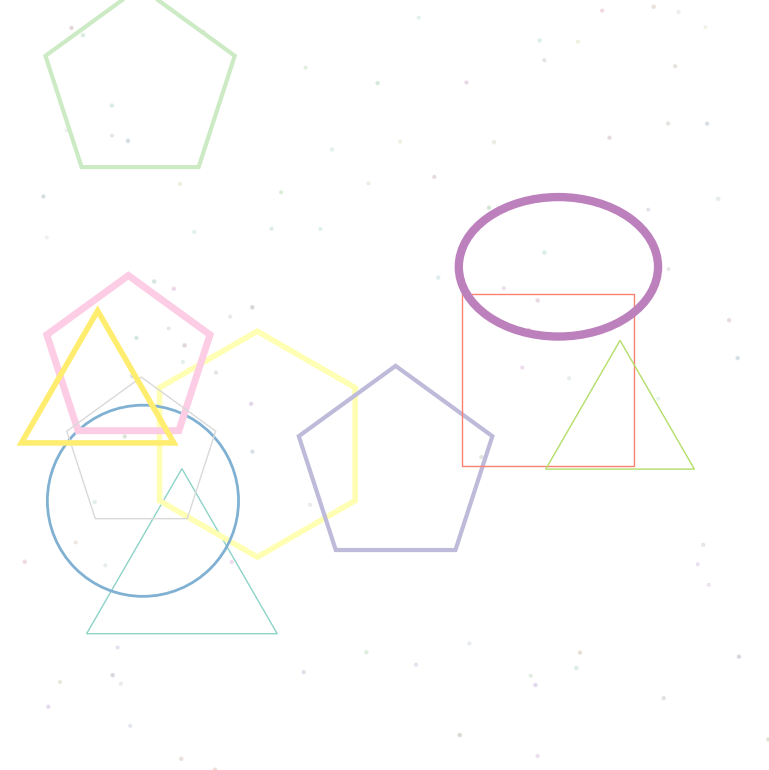[{"shape": "triangle", "thickness": 0.5, "radius": 0.71, "center": [0.236, 0.248]}, {"shape": "hexagon", "thickness": 2, "radius": 0.73, "center": [0.334, 0.423]}, {"shape": "pentagon", "thickness": 1.5, "radius": 0.66, "center": [0.514, 0.393]}, {"shape": "square", "thickness": 0.5, "radius": 0.56, "center": [0.711, 0.506]}, {"shape": "circle", "thickness": 1, "radius": 0.62, "center": [0.186, 0.35]}, {"shape": "triangle", "thickness": 0.5, "radius": 0.56, "center": [0.805, 0.446]}, {"shape": "pentagon", "thickness": 2.5, "radius": 0.56, "center": [0.167, 0.531]}, {"shape": "pentagon", "thickness": 0.5, "radius": 0.51, "center": [0.183, 0.409]}, {"shape": "oval", "thickness": 3, "radius": 0.65, "center": [0.725, 0.654]}, {"shape": "pentagon", "thickness": 1.5, "radius": 0.65, "center": [0.182, 0.888]}, {"shape": "triangle", "thickness": 2, "radius": 0.57, "center": [0.127, 0.482]}]